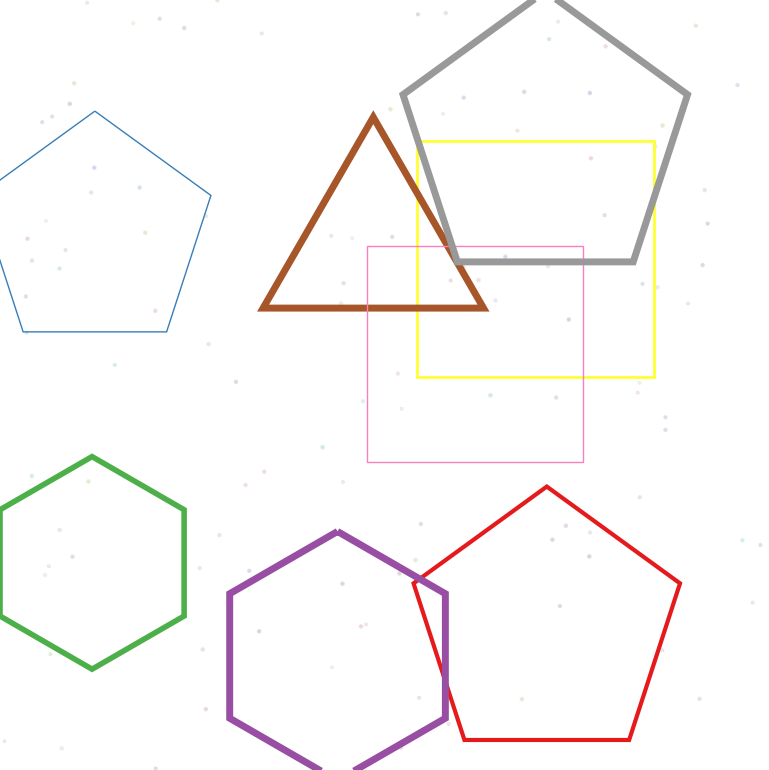[{"shape": "pentagon", "thickness": 1.5, "radius": 0.91, "center": [0.71, 0.186]}, {"shape": "pentagon", "thickness": 0.5, "radius": 0.79, "center": [0.123, 0.697]}, {"shape": "hexagon", "thickness": 2, "radius": 0.69, "center": [0.12, 0.269]}, {"shape": "hexagon", "thickness": 2.5, "radius": 0.81, "center": [0.438, 0.148]}, {"shape": "square", "thickness": 1, "radius": 0.77, "center": [0.696, 0.664]}, {"shape": "triangle", "thickness": 2.5, "radius": 0.83, "center": [0.485, 0.683]}, {"shape": "square", "thickness": 0.5, "radius": 0.7, "center": [0.617, 0.54]}, {"shape": "pentagon", "thickness": 2.5, "radius": 0.97, "center": [0.708, 0.817]}]